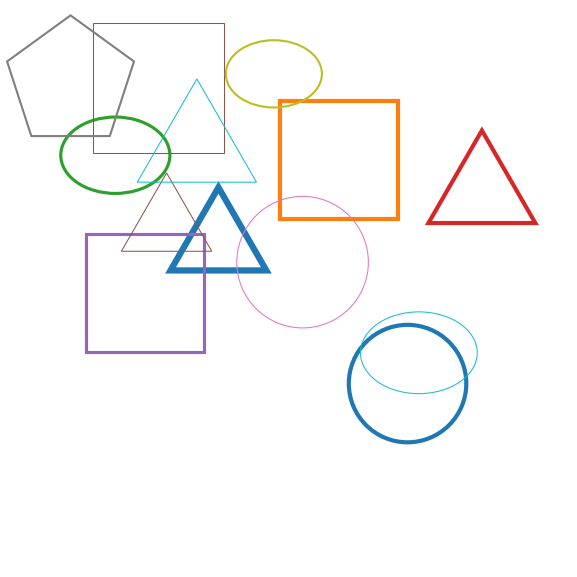[{"shape": "triangle", "thickness": 3, "radius": 0.48, "center": [0.378, 0.579]}, {"shape": "circle", "thickness": 2, "radius": 0.51, "center": [0.706, 0.335]}, {"shape": "square", "thickness": 2, "radius": 0.51, "center": [0.587, 0.722]}, {"shape": "oval", "thickness": 1.5, "radius": 0.47, "center": [0.2, 0.73]}, {"shape": "triangle", "thickness": 2, "radius": 0.53, "center": [0.834, 0.666]}, {"shape": "square", "thickness": 1.5, "radius": 0.51, "center": [0.251, 0.492]}, {"shape": "square", "thickness": 0.5, "radius": 0.56, "center": [0.274, 0.846]}, {"shape": "triangle", "thickness": 0.5, "radius": 0.45, "center": [0.288, 0.609]}, {"shape": "circle", "thickness": 0.5, "radius": 0.57, "center": [0.524, 0.545]}, {"shape": "pentagon", "thickness": 1, "radius": 0.58, "center": [0.122, 0.857]}, {"shape": "oval", "thickness": 1, "radius": 0.42, "center": [0.474, 0.871]}, {"shape": "triangle", "thickness": 0.5, "radius": 0.6, "center": [0.341, 0.743]}, {"shape": "oval", "thickness": 0.5, "radius": 0.51, "center": [0.725, 0.388]}]